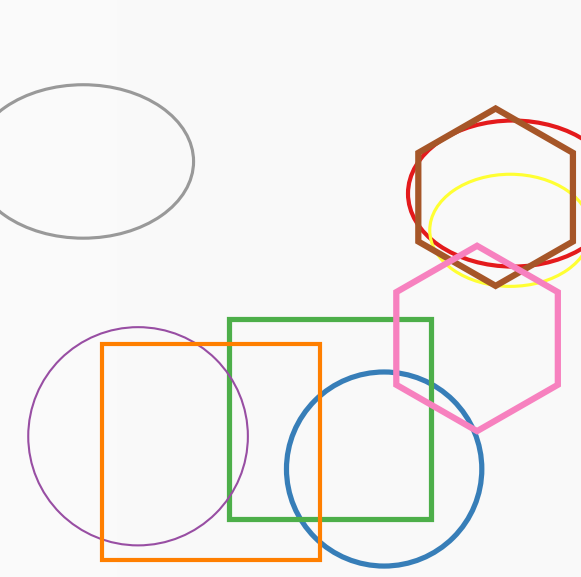[{"shape": "oval", "thickness": 2, "radius": 0.9, "center": [0.883, 0.664]}, {"shape": "circle", "thickness": 2.5, "radius": 0.84, "center": [0.661, 0.187]}, {"shape": "square", "thickness": 2.5, "radius": 0.87, "center": [0.568, 0.274]}, {"shape": "circle", "thickness": 1, "radius": 0.94, "center": [0.238, 0.244]}, {"shape": "square", "thickness": 2, "radius": 0.93, "center": [0.363, 0.217]}, {"shape": "oval", "thickness": 1.5, "radius": 0.69, "center": [0.878, 0.6]}, {"shape": "hexagon", "thickness": 3, "radius": 0.77, "center": [0.853, 0.658]}, {"shape": "hexagon", "thickness": 3, "radius": 0.8, "center": [0.821, 0.413]}, {"shape": "oval", "thickness": 1.5, "radius": 0.95, "center": [0.143, 0.72]}]